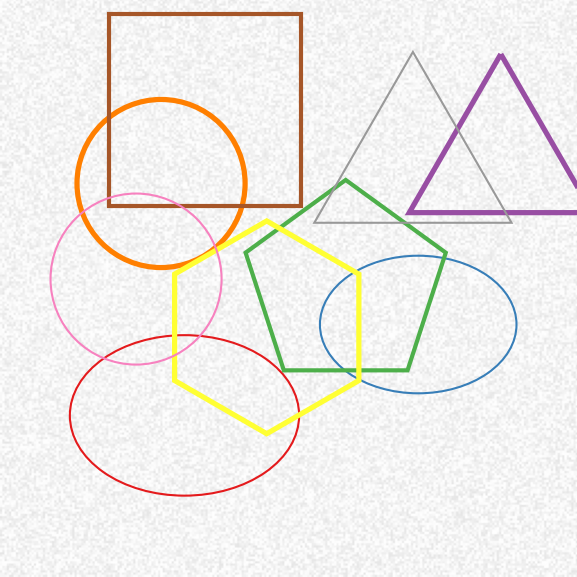[{"shape": "oval", "thickness": 1, "radius": 0.99, "center": [0.319, 0.28]}, {"shape": "oval", "thickness": 1, "radius": 0.85, "center": [0.724, 0.437]}, {"shape": "pentagon", "thickness": 2, "radius": 0.91, "center": [0.599, 0.505]}, {"shape": "triangle", "thickness": 2.5, "radius": 0.92, "center": [0.867, 0.722]}, {"shape": "circle", "thickness": 2.5, "radius": 0.73, "center": [0.279, 0.681]}, {"shape": "hexagon", "thickness": 2.5, "radius": 0.92, "center": [0.462, 0.432]}, {"shape": "square", "thickness": 2, "radius": 0.83, "center": [0.355, 0.809]}, {"shape": "circle", "thickness": 1, "radius": 0.74, "center": [0.236, 0.516]}, {"shape": "triangle", "thickness": 1, "radius": 0.99, "center": [0.715, 0.712]}]